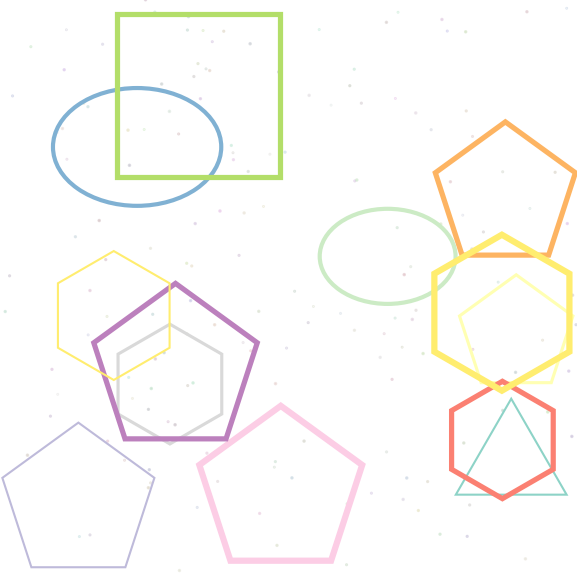[{"shape": "triangle", "thickness": 1, "radius": 0.55, "center": [0.885, 0.198]}, {"shape": "pentagon", "thickness": 1.5, "radius": 0.52, "center": [0.894, 0.42]}, {"shape": "pentagon", "thickness": 1, "radius": 0.69, "center": [0.136, 0.129]}, {"shape": "hexagon", "thickness": 2.5, "radius": 0.51, "center": [0.87, 0.237]}, {"shape": "oval", "thickness": 2, "radius": 0.73, "center": [0.237, 0.745]}, {"shape": "pentagon", "thickness": 2.5, "radius": 0.64, "center": [0.875, 0.661]}, {"shape": "square", "thickness": 2.5, "radius": 0.7, "center": [0.344, 0.834]}, {"shape": "pentagon", "thickness": 3, "radius": 0.74, "center": [0.486, 0.148]}, {"shape": "hexagon", "thickness": 1.5, "radius": 0.52, "center": [0.294, 0.334]}, {"shape": "pentagon", "thickness": 2.5, "radius": 0.74, "center": [0.304, 0.36]}, {"shape": "oval", "thickness": 2, "radius": 0.59, "center": [0.671, 0.555]}, {"shape": "hexagon", "thickness": 1, "radius": 0.56, "center": [0.197, 0.453]}, {"shape": "hexagon", "thickness": 3, "radius": 0.68, "center": [0.869, 0.458]}]